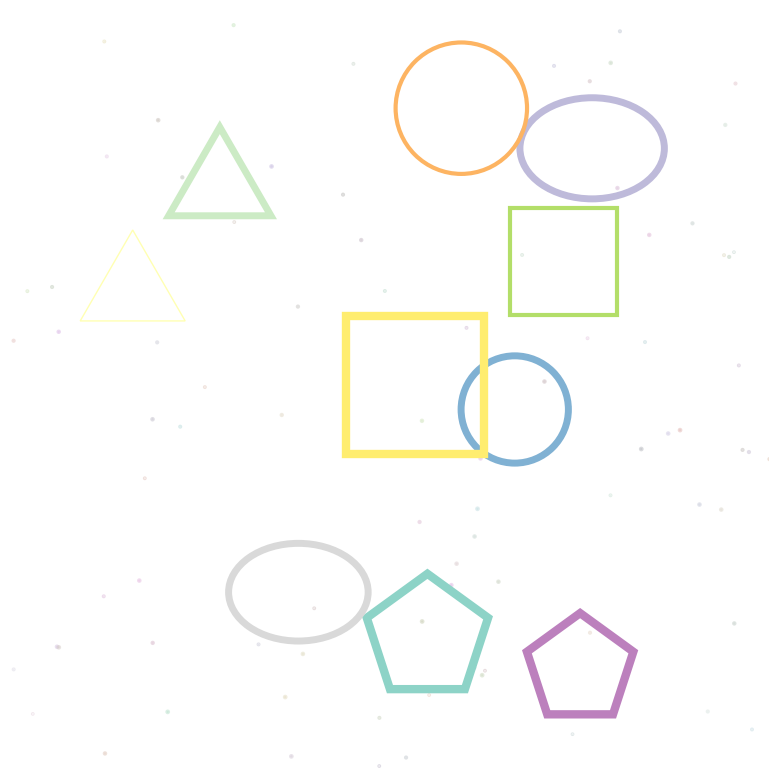[{"shape": "pentagon", "thickness": 3, "radius": 0.41, "center": [0.555, 0.172]}, {"shape": "triangle", "thickness": 0.5, "radius": 0.39, "center": [0.172, 0.623]}, {"shape": "oval", "thickness": 2.5, "radius": 0.47, "center": [0.769, 0.807]}, {"shape": "circle", "thickness": 2.5, "radius": 0.35, "center": [0.668, 0.468]}, {"shape": "circle", "thickness": 1.5, "radius": 0.43, "center": [0.599, 0.859]}, {"shape": "square", "thickness": 1.5, "radius": 0.35, "center": [0.732, 0.66]}, {"shape": "oval", "thickness": 2.5, "radius": 0.45, "center": [0.387, 0.231]}, {"shape": "pentagon", "thickness": 3, "radius": 0.36, "center": [0.753, 0.131]}, {"shape": "triangle", "thickness": 2.5, "radius": 0.38, "center": [0.285, 0.758]}, {"shape": "square", "thickness": 3, "radius": 0.45, "center": [0.539, 0.5]}]